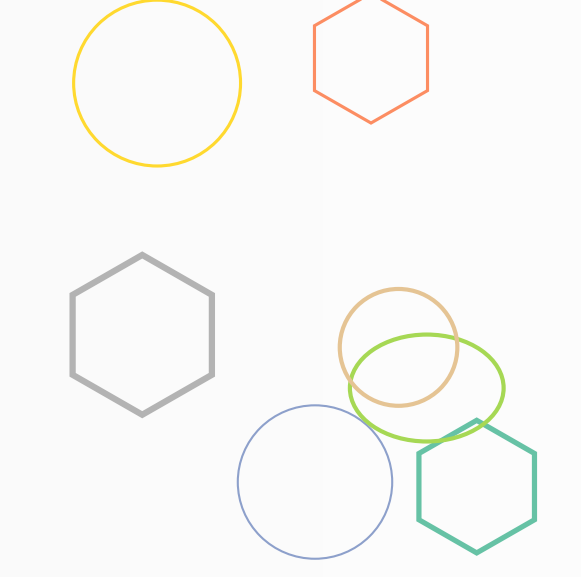[{"shape": "hexagon", "thickness": 2.5, "radius": 0.57, "center": [0.82, 0.157]}, {"shape": "hexagon", "thickness": 1.5, "radius": 0.56, "center": [0.638, 0.898]}, {"shape": "circle", "thickness": 1, "radius": 0.66, "center": [0.542, 0.164]}, {"shape": "oval", "thickness": 2, "radius": 0.66, "center": [0.734, 0.327]}, {"shape": "circle", "thickness": 1.5, "radius": 0.72, "center": [0.27, 0.855]}, {"shape": "circle", "thickness": 2, "radius": 0.51, "center": [0.686, 0.398]}, {"shape": "hexagon", "thickness": 3, "radius": 0.69, "center": [0.245, 0.419]}]